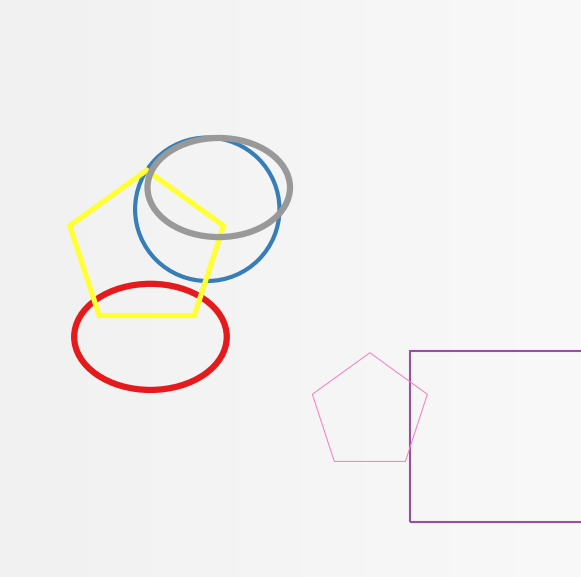[{"shape": "oval", "thickness": 3, "radius": 0.66, "center": [0.259, 0.416]}, {"shape": "circle", "thickness": 2, "radius": 0.62, "center": [0.357, 0.637]}, {"shape": "square", "thickness": 1, "radius": 0.74, "center": [0.855, 0.243]}, {"shape": "pentagon", "thickness": 2.5, "radius": 0.7, "center": [0.252, 0.565]}, {"shape": "pentagon", "thickness": 0.5, "radius": 0.52, "center": [0.636, 0.284]}, {"shape": "oval", "thickness": 3, "radius": 0.61, "center": [0.376, 0.674]}]